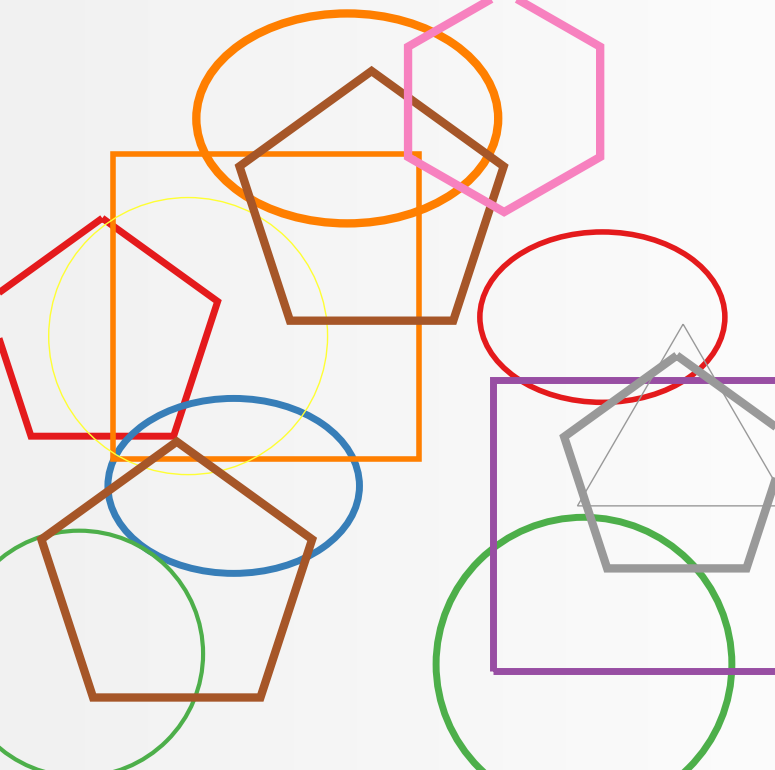[{"shape": "pentagon", "thickness": 2.5, "radius": 0.78, "center": [0.132, 0.56]}, {"shape": "oval", "thickness": 2, "radius": 0.79, "center": [0.777, 0.588]}, {"shape": "oval", "thickness": 2.5, "radius": 0.81, "center": [0.302, 0.369]}, {"shape": "circle", "thickness": 1.5, "radius": 0.8, "center": [0.102, 0.151]}, {"shape": "circle", "thickness": 2.5, "radius": 0.95, "center": [0.754, 0.137]}, {"shape": "square", "thickness": 2.5, "radius": 0.94, "center": [0.825, 0.318]}, {"shape": "oval", "thickness": 3, "radius": 0.97, "center": [0.448, 0.846]}, {"shape": "square", "thickness": 2, "radius": 0.99, "center": [0.343, 0.602]}, {"shape": "circle", "thickness": 0.5, "radius": 0.9, "center": [0.243, 0.564]}, {"shape": "pentagon", "thickness": 3, "radius": 0.92, "center": [0.228, 0.243]}, {"shape": "pentagon", "thickness": 3, "radius": 0.9, "center": [0.479, 0.729]}, {"shape": "hexagon", "thickness": 3, "radius": 0.72, "center": [0.65, 0.868]}, {"shape": "pentagon", "thickness": 3, "radius": 0.76, "center": [0.873, 0.385]}, {"shape": "triangle", "thickness": 0.5, "radius": 0.79, "center": [0.881, 0.422]}]